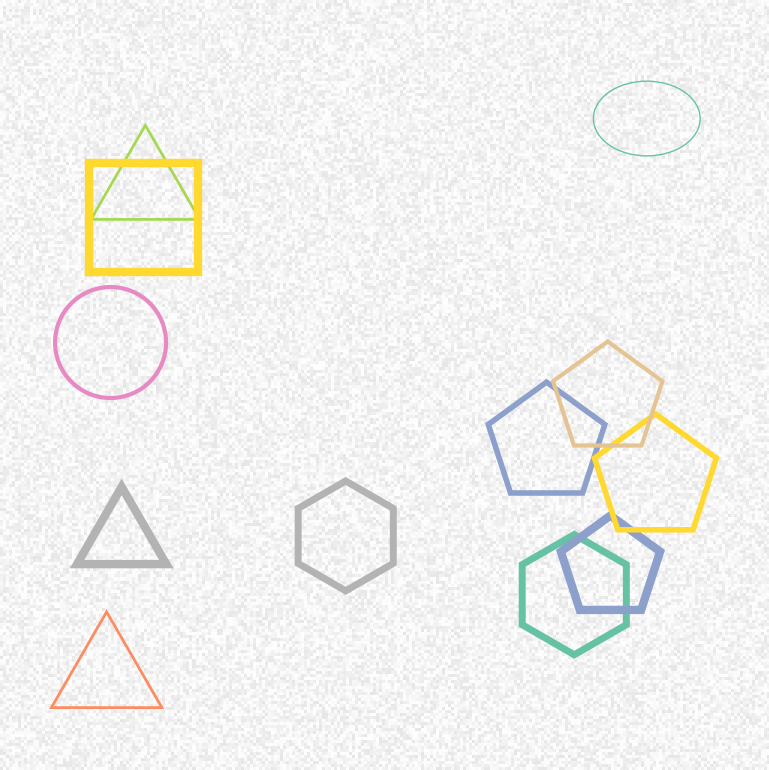[{"shape": "hexagon", "thickness": 2.5, "radius": 0.39, "center": [0.746, 0.228]}, {"shape": "oval", "thickness": 0.5, "radius": 0.35, "center": [0.84, 0.846]}, {"shape": "triangle", "thickness": 1, "radius": 0.41, "center": [0.138, 0.122]}, {"shape": "pentagon", "thickness": 3, "radius": 0.34, "center": [0.793, 0.263]}, {"shape": "pentagon", "thickness": 2, "radius": 0.4, "center": [0.71, 0.424]}, {"shape": "circle", "thickness": 1.5, "radius": 0.36, "center": [0.144, 0.555]}, {"shape": "triangle", "thickness": 1, "radius": 0.41, "center": [0.189, 0.756]}, {"shape": "pentagon", "thickness": 2, "radius": 0.42, "center": [0.851, 0.379]}, {"shape": "square", "thickness": 3, "radius": 0.36, "center": [0.186, 0.718]}, {"shape": "pentagon", "thickness": 1.5, "radius": 0.37, "center": [0.789, 0.482]}, {"shape": "hexagon", "thickness": 2.5, "radius": 0.36, "center": [0.449, 0.304]}, {"shape": "triangle", "thickness": 3, "radius": 0.33, "center": [0.158, 0.301]}]